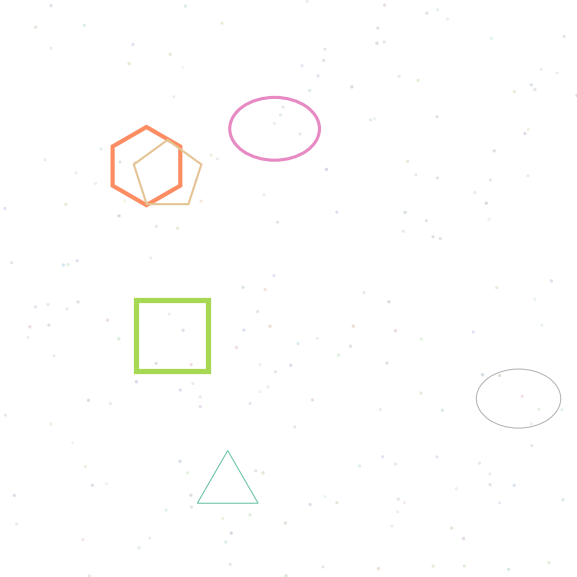[{"shape": "triangle", "thickness": 0.5, "radius": 0.3, "center": [0.394, 0.158]}, {"shape": "hexagon", "thickness": 2, "radius": 0.34, "center": [0.254, 0.712]}, {"shape": "oval", "thickness": 1.5, "radius": 0.39, "center": [0.476, 0.776]}, {"shape": "square", "thickness": 2.5, "radius": 0.31, "center": [0.298, 0.419]}, {"shape": "pentagon", "thickness": 1, "radius": 0.31, "center": [0.29, 0.695]}, {"shape": "oval", "thickness": 0.5, "radius": 0.37, "center": [0.898, 0.309]}]